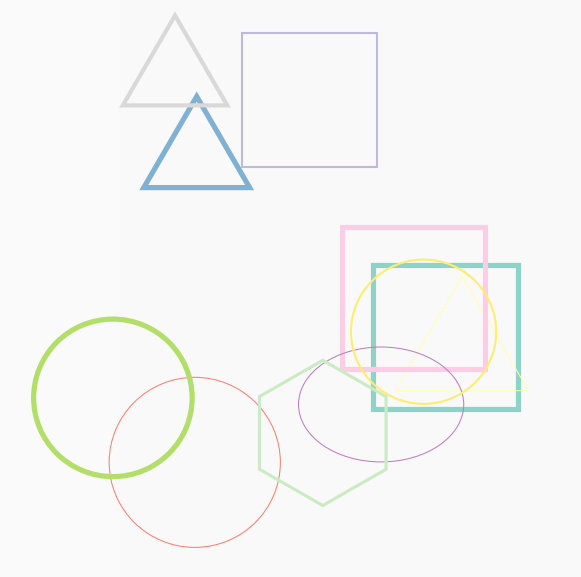[{"shape": "square", "thickness": 2.5, "radius": 0.62, "center": [0.766, 0.415]}, {"shape": "triangle", "thickness": 0.5, "radius": 0.66, "center": [0.795, 0.389]}, {"shape": "square", "thickness": 1, "radius": 0.58, "center": [0.533, 0.826]}, {"shape": "circle", "thickness": 0.5, "radius": 0.74, "center": [0.335, 0.198]}, {"shape": "triangle", "thickness": 2.5, "radius": 0.53, "center": [0.338, 0.727]}, {"shape": "circle", "thickness": 2.5, "radius": 0.68, "center": [0.194, 0.31]}, {"shape": "square", "thickness": 2.5, "radius": 0.61, "center": [0.711, 0.483]}, {"shape": "triangle", "thickness": 2, "radius": 0.52, "center": [0.301, 0.869]}, {"shape": "oval", "thickness": 0.5, "radius": 0.71, "center": [0.656, 0.299]}, {"shape": "hexagon", "thickness": 1.5, "radius": 0.63, "center": [0.555, 0.25]}, {"shape": "circle", "thickness": 1, "radius": 0.62, "center": [0.729, 0.425]}]